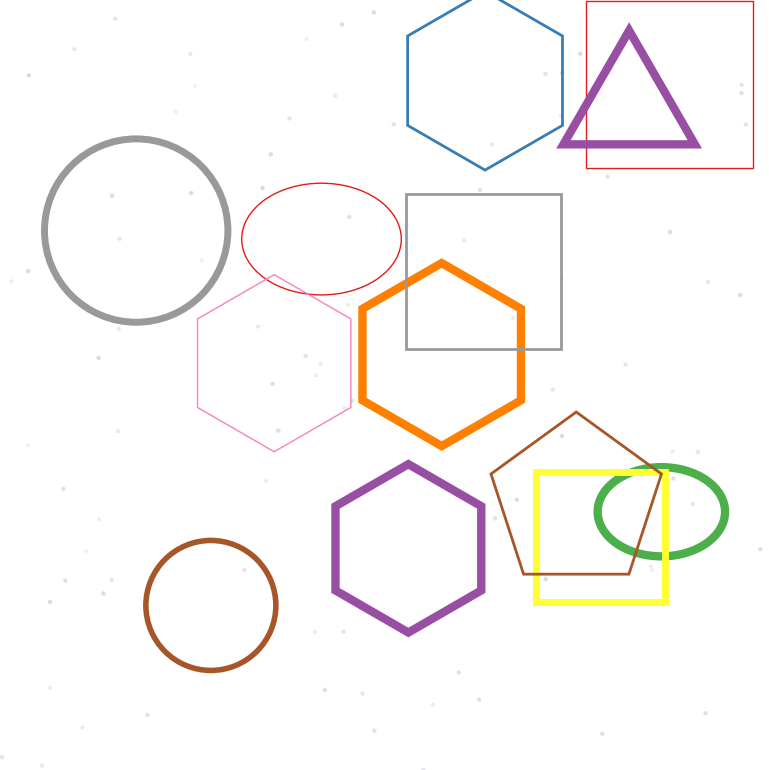[{"shape": "oval", "thickness": 0.5, "radius": 0.52, "center": [0.418, 0.69]}, {"shape": "square", "thickness": 0.5, "radius": 0.54, "center": [0.87, 0.89]}, {"shape": "hexagon", "thickness": 1, "radius": 0.58, "center": [0.63, 0.895]}, {"shape": "oval", "thickness": 3, "radius": 0.41, "center": [0.859, 0.335]}, {"shape": "triangle", "thickness": 3, "radius": 0.49, "center": [0.817, 0.862]}, {"shape": "hexagon", "thickness": 3, "radius": 0.55, "center": [0.53, 0.288]}, {"shape": "hexagon", "thickness": 3, "radius": 0.59, "center": [0.574, 0.54]}, {"shape": "square", "thickness": 2.5, "radius": 0.42, "center": [0.78, 0.303]}, {"shape": "pentagon", "thickness": 1, "radius": 0.58, "center": [0.748, 0.349]}, {"shape": "circle", "thickness": 2, "radius": 0.42, "center": [0.274, 0.214]}, {"shape": "hexagon", "thickness": 0.5, "radius": 0.57, "center": [0.356, 0.528]}, {"shape": "square", "thickness": 1, "radius": 0.5, "center": [0.628, 0.647]}, {"shape": "circle", "thickness": 2.5, "radius": 0.6, "center": [0.177, 0.701]}]